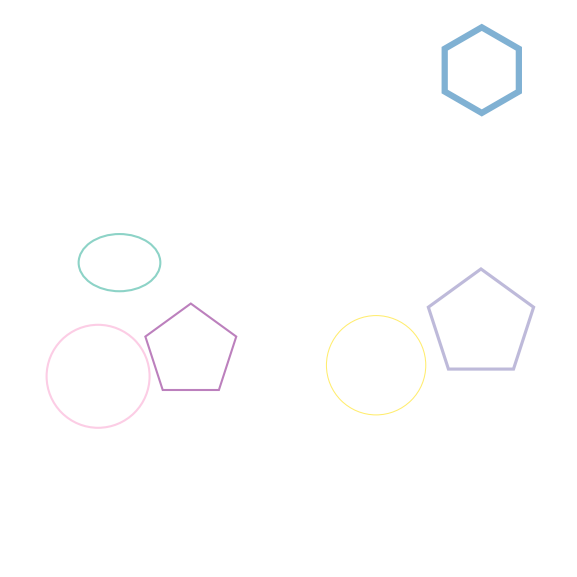[{"shape": "oval", "thickness": 1, "radius": 0.35, "center": [0.207, 0.544]}, {"shape": "pentagon", "thickness": 1.5, "radius": 0.48, "center": [0.833, 0.438]}, {"shape": "hexagon", "thickness": 3, "radius": 0.37, "center": [0.834, 0.878]}, {"shape": "circle", "thickness": 1, "radius": 0.45, "center": [0.17, 0.348]}, {"shape": "pentagon", "thickness": 1, "radius": 0.41, "center": [0.33, 0.391]}, {"shape": "circle", "thickness": 0.5, "radius": 0.43, "center": [0.651, 0.367]}]